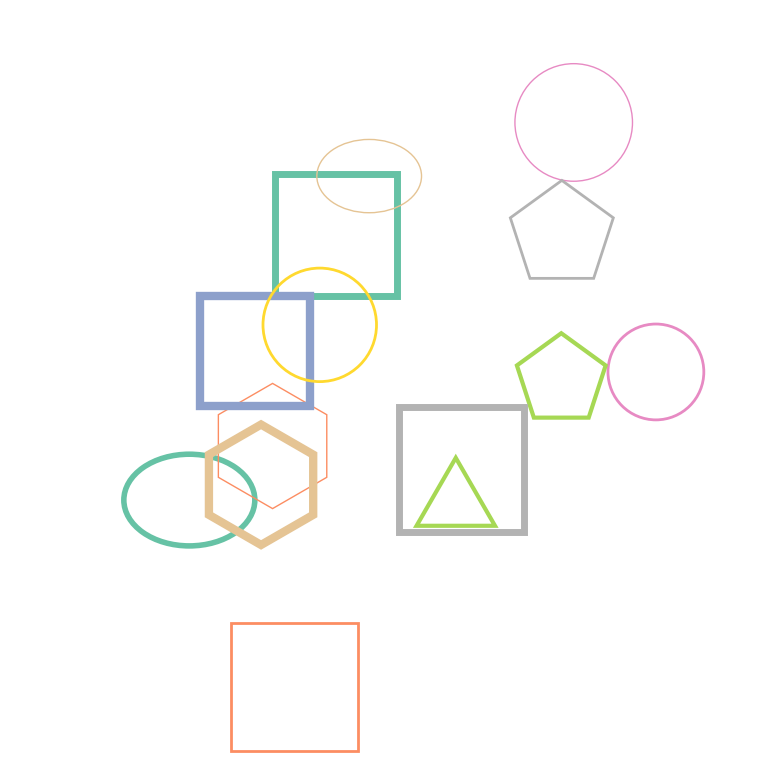[{"shape": "oval", "thickness": 2, "radius": 0.43, "center": [0.246, 0.351]}, {"shape": "square", "thickness": 2.5, "radius": 0.4, "center": [0.436, 0.695]}, {"shape": "square", "thickness": 1, "radius": 0.41, "center": [0.382, 0.108]}, {"shape": "hexagon", "thickness": 0.5, "radius": 0.41, "center": [0.354, 0.421]}, {"shape": "square", "thickness": 3, "radius": 0.36, "center": [0.332, 0.544]}, {"shape": "circle", "thickness": 0.5, "radius": 0.38, "center": [0.745, 0.841]}, {"shape": "circle", "thickness": 1, "radius": 0.31, "center": [0.852, 0.517]}, {"shape": "pentagon", "thickness": 1.5, "radius": 0.3, "center": [0.729, 0.507]}, {"shape": "triangle", "thickness": 1.5, "radius": 0.29, "center": [0.592, 0.347]}, {"shape": "circle", "thickness": 1, "radius": 0.37, "center": [0.415, 0.578]}, {"shape": "hexagon", "thickness": 3, "radius": 0.39, "center": [0.339, 0.37]}, {"shape": "oval", "thickness": 0.5, "radius": 0.34, "center": [0.479, 0.771]}, {"shape": "pentagon", "thickness": 1, "radius": 0.35, "center": [0.73, 0.695]}, {"shape": "square", "thickness": 2.5, "radius": 0.41, "center": [0.6, 0.39]}]